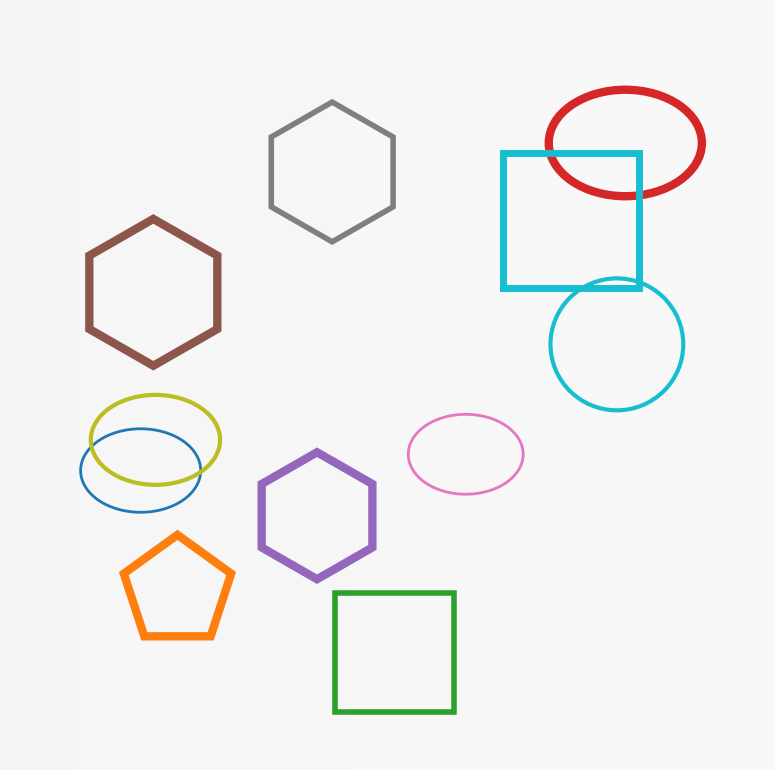[{"shape": "oval", "thickness": 1, "radius": 0.39, "center": [0.181, 0.389]}, {"shape": "pentagon", "thickness": 3, "radius": 0.36, "center": [0.229, 0.233]}, {"shape": "square", "thickness": 2, "radius": 0.39, "center": [0.509, 0.152]}, {"shape": "oval", "thickness": 3, "radius": 0.49, "center": [0.807, 0.814]}, {"shape": "hexagon", "thickness": 3, "radius": 0.41, "center": [0.409, 0.33]}, {"shape": "hexagon", "thickness": 3, "radius": 0.48, "center": [0.198, 0.62]}, {"shape": "oval", "thickness": 1, "radius": 0.37, "center": [0.601, 0.41]}, {"shape": "hexagon", "thickness": 2, "radius": 0.45, "center": [0.429, 0.777]}, {"shape": "oval", "thickness": 1.5, "radius": 0.42, "center": [0.201, 0.429]}, {"shape": "square", "thickness": 2.5, "radius": 0.44, "center": [0.737, 0.714]}, {"shape": "circle", "thickness": 1.5, "radius": 0.43, "center": [0.796, 0.553]}]